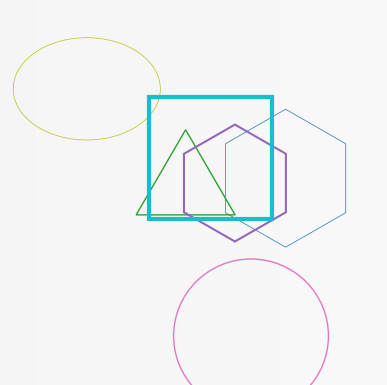[{"shape": "hexagon", "thickness": 0.5, "radius": 0.9, "center": [0.737, 0.537]}, {"shape": "triangle", "thickness": 1, "radius": 0.74, "center": [0.479, 0.516]}, {"shape": "hexagon", "thickness": 1.5, "radius": 0.76, "center": [0.606, 0.525]}, {"shape": "circle", "thickness": 1, "radius": 1.0, "center": [0.648, 0.128]}, {"shape": "oval", "thickness": 0.5, "radius": 0.95, "center": [0.224, 0.769]}, {"shape": "square", "thickness": 3, "radius": 0.79, "center": [0.544, 0.589]}]